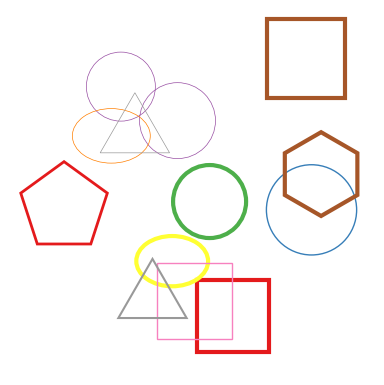[{"shape": "square", "thickness": 3, "radius": 0.47, "center": [0.606, 0.179]}, {"shape": "pentagon", "thickness": 2, "radius": 0.59, "center": [0.166, 0.462]}, {"shape": "circle", "thickness": 1, "radius": 0.59, "center": [0.809, 0.455]}, {"shape": "circle", "thickness": 3, "radius": 0.47, "center": [0.544, 0.476]}, {"shape": "circle", "thickness": 0.5, "radius": 0.45, "center": [0.314, 0.775]}, {"shape": "circle", "thickness": 0.5, "radius": 0.49, "center": [0.461, 0.687]}, {"shape": "oval", "thickness": 0.5, "radius": 0.51, "center": [0.289, 0.647]}, {"shape": "oval", "thickness": 3, "radius": 0.47, "center": [0.447, 0.322]}, {"shape": "square", "thickness": 3, "radius": 0.51, "center": [0.795, 0.848]}, {"shape": "hexagon", "thickness": 3, "radius": 0.54, "center": [0.834, 0.548]}, {"shape": "square", "thickness": 1, "radius": 0.49, "center": [0.505, 0.218]}, {"shape": "triangle", "thickness": 0.5, "radius": 0.52, "center": [0.35, 0.655]}, {"shape": "triangle", "thickness": 1.5, "radius": 0.51, "center": [0.396, 0.225]}]